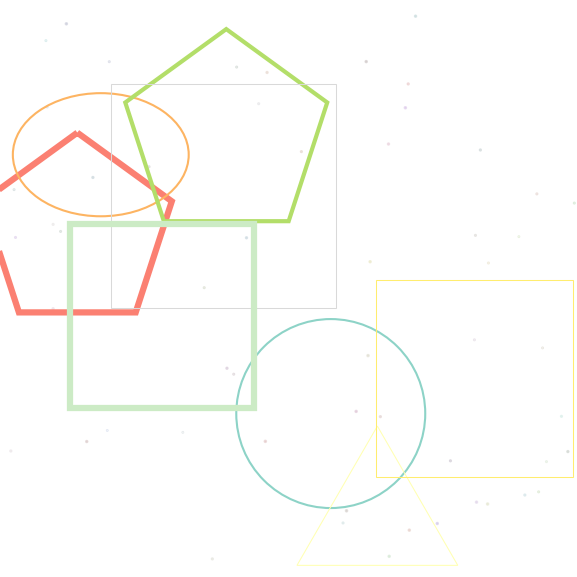[{"shape": "circle", "thickness": 1, "radius": 0.82, "center": [0.573, 0.283]}, {"shape": "triangle", "thickness": 0.5, "radius": 0.8, "center": [0.653, 0.101]}, {"shape": "pentagon", "thickness": 3, "radius": 0.86, "center": [0.134, 0.597]}, {"shape": "oval", "thickness": 1, "radius": 0.76, "center": [0.175, 0.731]}, {"shape": "pentagon", "thickness": 2, "radius": 0.92, "center": [0.392, 0.765]}, {"shape": "square", "thickness": 0.5, "radius": 0.97, "center": [0.387, 0.659]}, {"shape": "square", "thickness": 3, "radius": 0.8, "center": [0.28, 0.452]}, {"shape": "square", "thickness": 0.5, "radius": 0.85, "center": [0.821, 0.343]}]